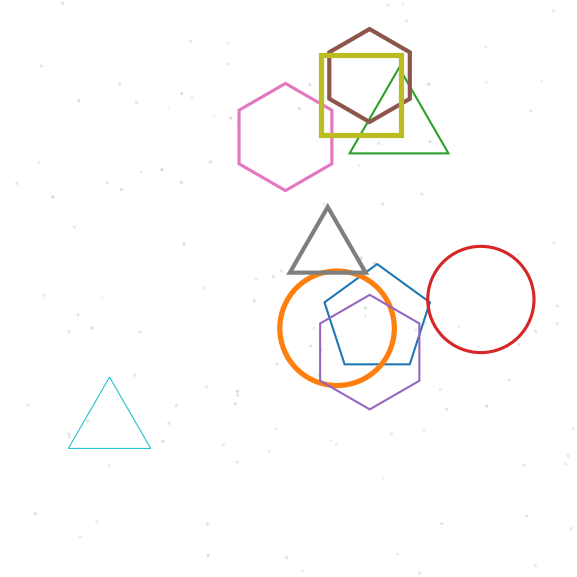[{"shape": "pentagon", "thickness": 1, "radius": 0.48, "center": [0.653, 0.446]}, {"shape": "circle", "thickness": 2.5, "radius": 0.5, "center": [0.584, 0.431]}, {"shape": "triangle", "thickness": 1, "radius": 0.49, "center": [0.691, 0.783]}, {"shape": "circle", "thickness": 1.5, "radius": 0.46, "center": [0.833, 0.481]}, {"shape": "hexagon", "thickness": 1, "radius": 0.5, "center": [0.64, 0.389]}, {"shape": "hexagon", "thickness": 2, "radius": 0.4, "center": [0.64, 0.868]}, {"shape": "hexagon", "thickness": 1.5, "radius": 0.46, "center": [0.494, 0.762]}, {"shape": "triangle", "thickness": 2, "radius": 0.38, "center": [0.568, 0.565]}, {"shape": "square", "thickness": 2.5, "radius": 0.35, "center": [0.625, 0.834]}, {"shape": "triangle", "thickness": 0.5, "radius": 0.41, "center": [0.19, 0.264]}]